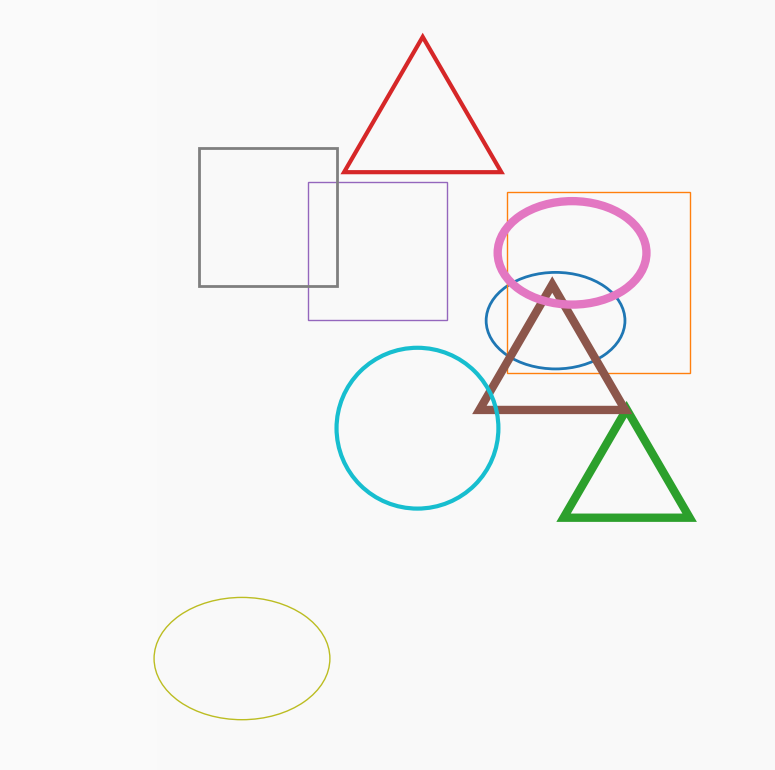[{"shape": "oval", "thickness": 1, "radius": 0.45, "center": [0.717, 0.584]}, {"shape": "square", "thickness": 0.5, "radius": 0.59, "center": [0.773, 0.633]}, {"shape": "triangle", "thickness": 3, "radius": 0.47, "center": [0.809, 0.375]}, {"shape": "triangle", "thickness": 1.5, "radius": 0.59, "center": [0.545, 0.835]}, {"shape": "square", "thickness": 0.5, "radius": 0.45, "center": [0.487, 0.674]}, {"shape": "triangle", "thickness": 3, "radius": 0.54, "center": [0.713, 0.522]}, {"shape": "oval", "thickness": 3, "radius": 0.48, "center": [0.738, 0.672]}, {"shape": "square", "thickness": 1, "radius": 0.45, "center": [0.346, 0.718]}, {"shape": "oval", "thickness": 0.5, "radius": 0.57, "center": [0.312, 0.145]}, {"shape": "circle", "thickness": 1.5, "radius": 0.52, "center": [0.539, 0.444]}]